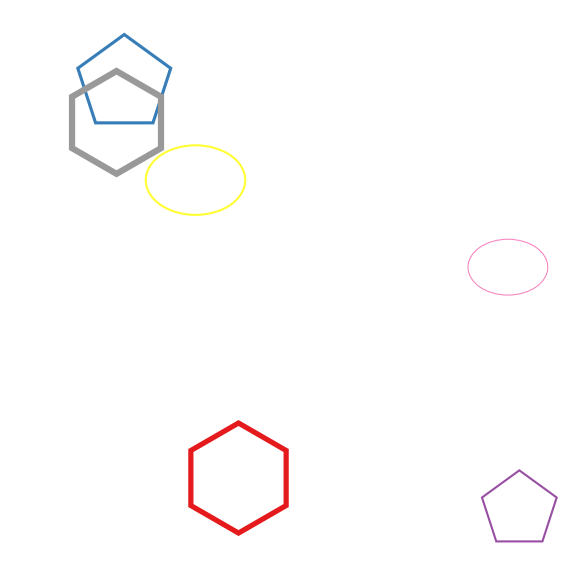[{"shape": "hexagon", "thickness": 2.5, "radius": 0.48, "center": [0.413, 0.171]}, {"shape": "pentagon", "thickness": 1.5, "radius": 0.42, "center": [0.215, 0.855]}, {"shape": "pentagon", "thickness": 1, "radius": 0.34, "center": [0.899, 0.117]}, {"shape": "oval", "thickness": 1, "radius": 0.43, "center": [0.339, 0.687]}, {"shape": "oval", "thickness": 0.5, "radius": 0.35, "center": [0.879, 0.537]}, {"shape": "hexagon", "thickness": 3, "radius": 0.44, "center": [0.202, 0.787]}]